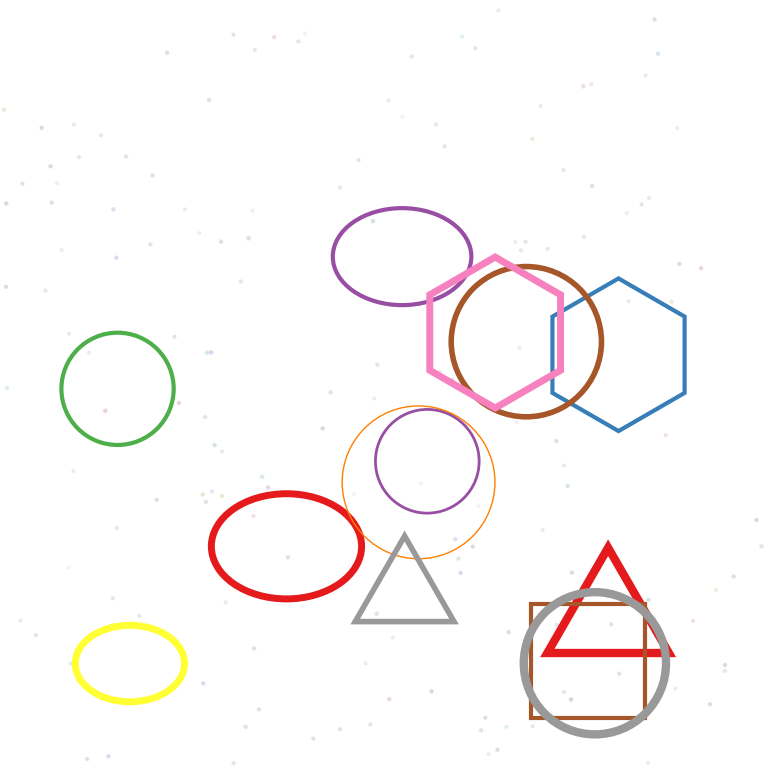[{"shape": "triangle", "thickness": 3, "radius": 0.46, "center": [0.79, 0.198]}, {"shape": "oval", "thickness": 2.5, "radius": 0.49, "center": [0.372, 0.291]}, {"shape": "hexagon", "thickness": 1.5, "radius": 0.5, "center": [0.803, 0.539]}, {"shape": "circle", "thickness": 1.5, "radius": 0.36, "center": [0.153, 0.495]}, {"shape": "oval", "thickness": 1.5, "radius": 0.45, "center": [0.522, 0.667]}, {"shape": "circle", "thickness": 1, "radius": 0.34, "center": [0.555, 0.401]}, {"shape": "circle", "thickness": 0.5, "radius": 0.5, "center": [0.544, 0.374]}, {"shape": "oval", "thickness": 2.5, "radius": 0.35, "center": [0.169, 0.138]}, {"shape": "square", "thickness": 1.5, "radius": 0.37, "center": [0.764, 0.142]}, {"shape": "circle", "thickness": 2, "radius": 0.49, "center": [0.684, 0.556]}, {"shape": "hexagon", "thickness": 2.5, "radius": 0.49, "center": [0.643, 0.568]}, {"shape": "circle", "thickness": 3, "radius": 0.46, "center": [0.773, 0.139]}, {"shape": "triangle", "thickness": 2, "radius": 0.37, "center": [0.525, 0.23]}]